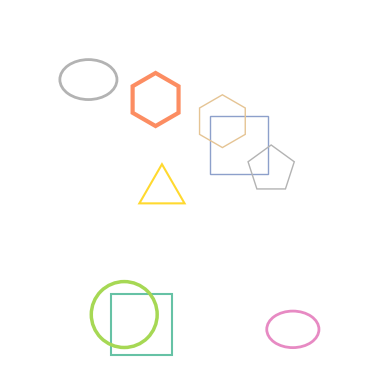[{"shape": "square", "thickness": 1.5, "radius": 0.4, "center": [0.368, 0.158]}, {"shape": "hexagon", "thickness": 3, "radius": 0.34, "center": [0.404, 0.742]}, {"shape": "square", "thickness": 1, "radius": 0.38, "center": [0.621, 0.623]}, {"shape": "oval", "thickness": 2, "radius": 0.34, "center": [0.761, 0.145]}, {"shape": "circle", "thickness": 2.5, "radius": 0.43, "center": [0.323, 0.183]}, {"shape": "triangle", "thickness": 1.5, "radius": 0.34, "center": [0.421, 0.506]}, {"shape": "hexagon", "thickness": 1, "radius": 0.34, "center": [0.578, 0.685]}, {"shape": "pentagon", "thickness": 1, "radius": 0.32, "center": [0.704, 0.56]}, {"shape": "oval", "thickness": 2, "radius": 0.37, "center": [0.23, 0.793]}]